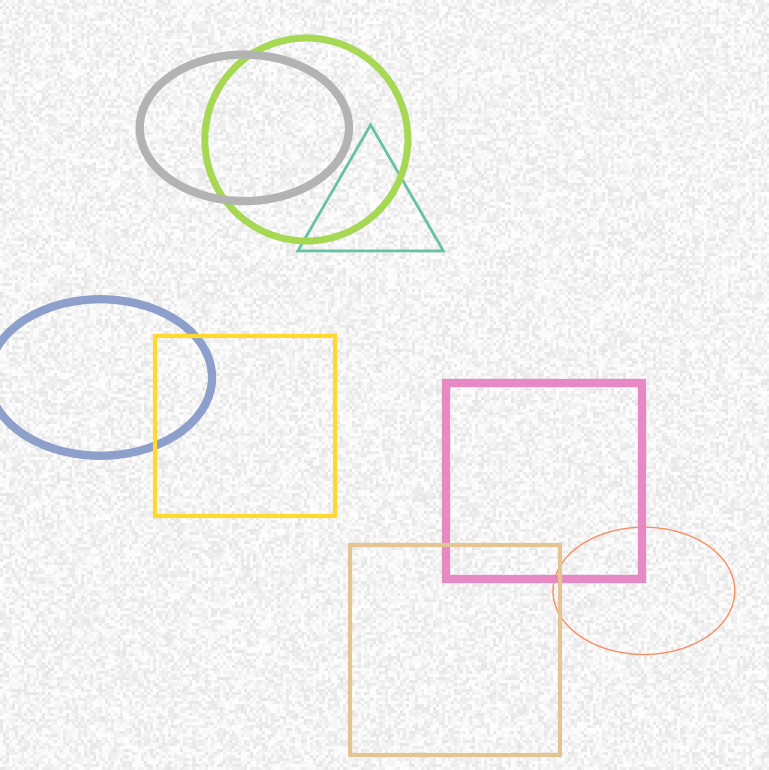[{"shape": "triangle", "thickness": 1, "radius": 0.55, "center": [0.481, 0.729]}, {"shape": "oval", "thickness": 0.5, "radius": 0.59, "center": [0.836, 0.233]}, {"shape": "oval", "thickness": 3, "radius": 0.73, "center": [0.13, 0.51]}, {"shape": "square", "thickness": 3, "radius": 0.64, "center": [0.707, 0.375]}, {"shape": "circle", "thickness": 2.5, "radius": 0.66, "center": [0.398, 0.819]}, {"shape": "square", "thickness": 1.5, "radius": 0.58, "center": [0.319, 0.447]}, {"shape": "square", "thickness": 1.5, "radius": 0.68, "center": [0.59, 0.156]}, {"shape": "oval", "thickness": 3, "radius": 0.68, "center": [0.317, 0.834]}]